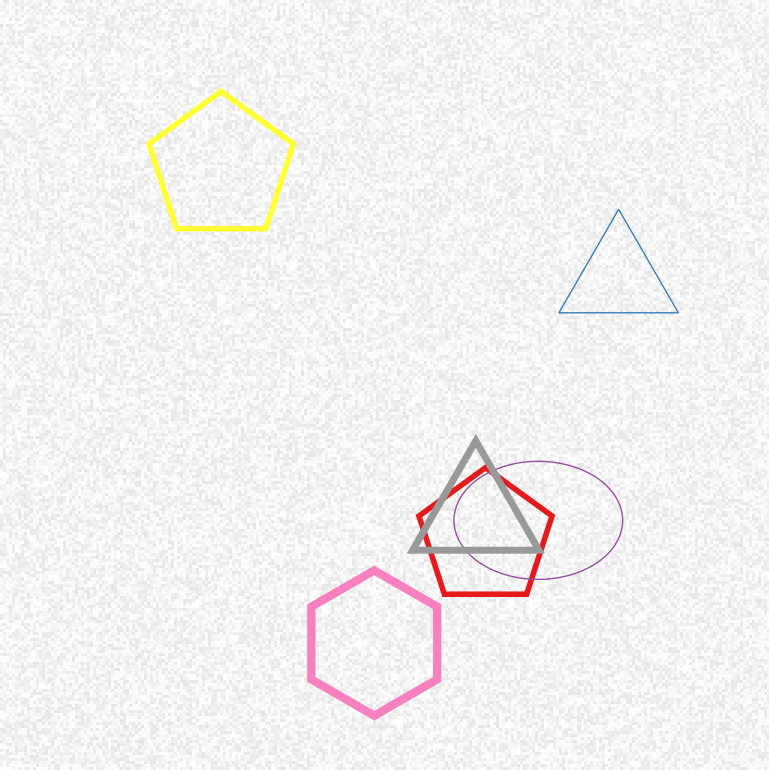[{"shape": "pentagon", "thickness": 2, "radius": 0.45, "center": [0.631, 0.302]}, {"shape": "triangle", "thickness": 0.5, "radius": 0.45, "center": [0.803, 0.639]}, {"shape": "oval", "thickness": 0.5, "radius": 0.55, "center": [0.699, 0.324]}, {"shape": "pentagon", "thickness": 2, "radius": 0.49, "center": [0.287, 0.783]}, {"shape": "hexagon", "thickness": 3, "radius": 0.47, "center": [0.486, 0.165]}, {"shape": "triangle", "thickness": 2.5, "radius": 0.47, "center": [0.618, 0.333]}]